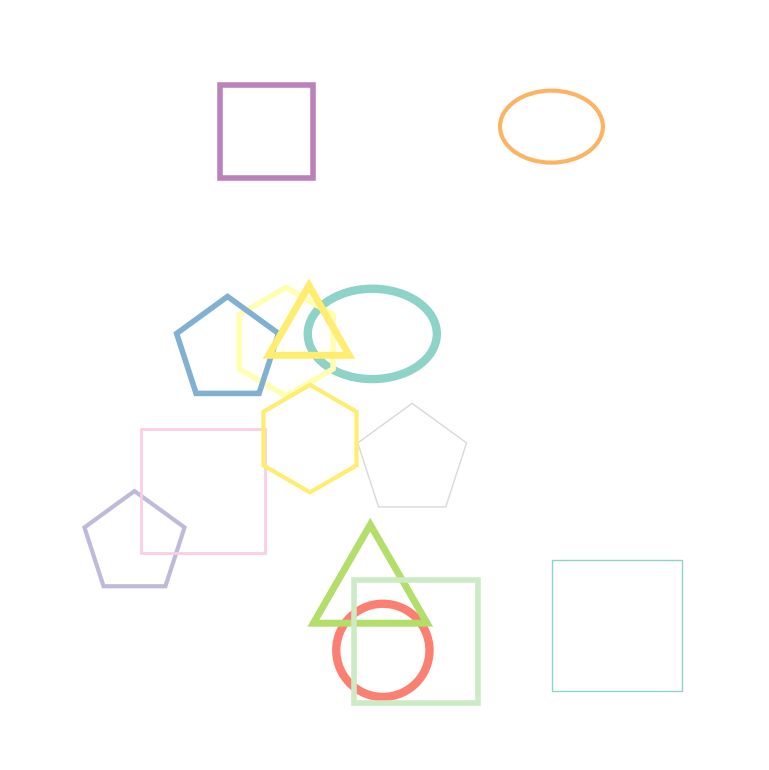[{"shape": "oval", "thickness": 3, "radius": 0.42, "center": [0.484, 0.566]}, {"shape": "square", "thickness": 0.5, "radius": 0.42, "center": [0.801, 0.188]}, {"shape": "hexagon", "thickness": 2, "radius": 0.35, "center": [0.372, 0.556]}, {"shape": "pentagon", "thickness": 1.5, "radius": 0.34, "center": [0.175, 0.294]}, {"shape": "circle", "thickness": 3, "radius": 0.3, "center": [0.497, 0.155]}, {"shape": "pentagon", "thickness": 2, "radius": 0.35, "center": [0.296, 0.545]}, {"shape": "oval", "thickness": 1.5, "radius": 0.33, "center": [0.716, 0.836]}, {"shape": "triangle", "thickness": 2.5, "radius": 0.43, "center": [0.481, 0.233]}, {"shape": "square", "thickness": 1, "radius": 0.4, "center": [0.264, 0.362]}, {"shape": "pentagon", "thickness": 0.5, "radius": 0.37, "center": [0.535, 0.402]}, {"shape": "square", "thickness": 2, "radius": 0.3, "center": [0.346, 0.829]}, {"shape": "square", "thickness": 2, "radius": 0.4, "center": [0.54, 0.167]}, {"shape": "triangle", "thickness": 2.5, "radius": 0.3, "center": [0.401, 0.569]}, {"shape": "hexagon", "thickness": 1.5, "radius": 0.35, "center": [0.403, 0.43]}]